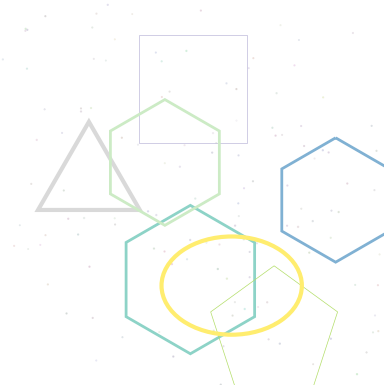[{"shape": "hexagon", "thickness": 2, "radius": 0.96, "center": [0.494, 0.274]}, {"shape": "square", "thickness": 0.5, "radius": 0.7, "center": [0.502, 0.769]}, {"shape": "hexagon", "thickness": 2, "radius": 0.81, "center": [0.872, 0.481]}, {"shape": "pentagon", "thickness": 0.5, "radius": 0.87, "center": [0.712, 0.136]}, {"shape": "triangle", "thickness": 3, "radius": 0.76, "center": [0.231, 0.531]}, {"shape": "hexagon", "thickness": 2, "radius": 0.82, "center": [0.428, 0.578]}, {"shape": "oval", "thickness": 3, "radius": 0.91, "center": [0.602, 0.258]}]